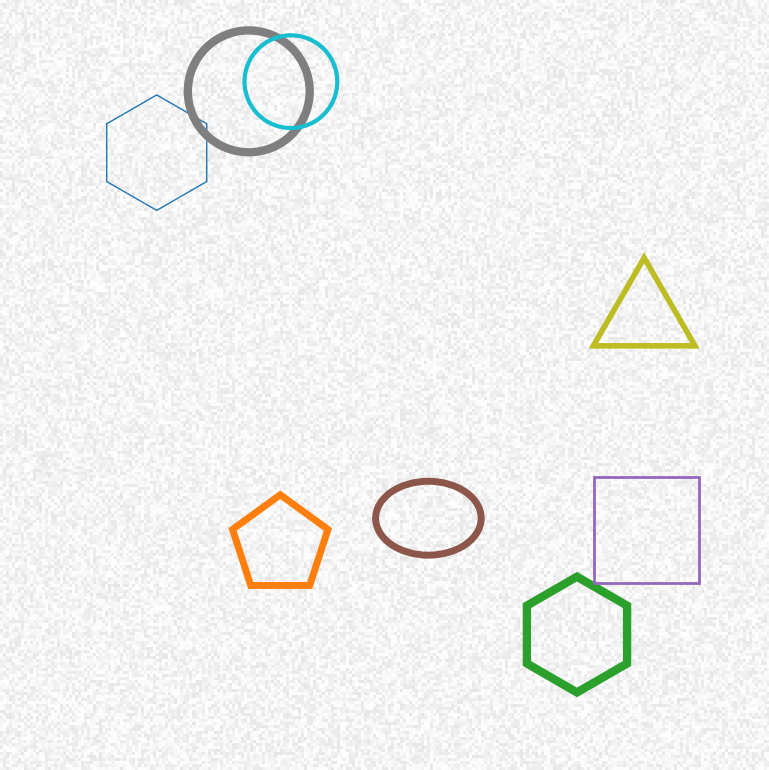[{"shape": "hexagon", "thickness": 0.5, "radius": 0.37, "center": [0.204, 0.802]}, {"shape": "pentagon", "thickness": 2.5, "radius": 0.33, "center": [0.364, 0.292]}, {"shape": "hexagon", "thickness": 3, "radius": 0.38, "center": [0.749, 0.176]}, {"shape": "square", "thickness": 1, "radius": 0.34, "center": [0.84, 0.312]}, {"shape": "oval", "thickness": 2.5, "radius": 0.34, "center": [0.556, 0.327]}, {"shape": "circle", "thickness": 3, "radius": 0.4, "center": [0.323, 0.881]}, {"shape": "triangle", "thickness": 2, "radius": 0.38, "center": [0.837, 0.589]}, {"shape": "circle", "thickness": 1.5, "radius": 0.3, "center": [0.378, 0.894]}]